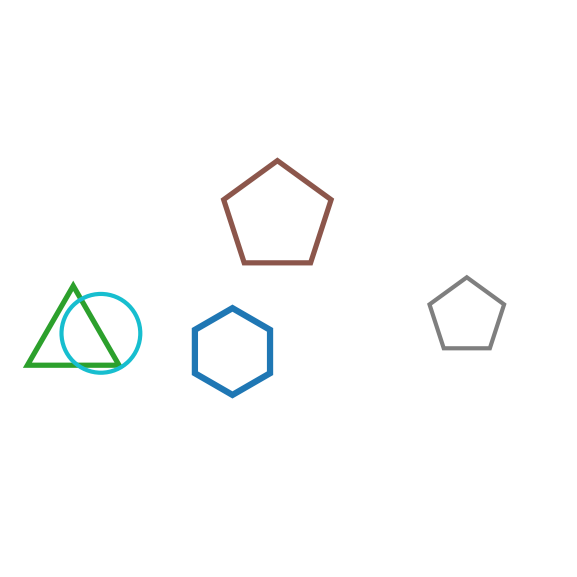[{"shape": "hexagon", "thickness": 3, "radius": 0.38, "center": [0.403, 0.39]}, {"shape": "triangle", "thickness": 2.5, "radius": 0.46, "center": [0.127, 0.413]}, {"shape": "pentagon", "thickness": 2.5, "radius": 0.49, "center": [0.48, 0.623]}, {"shape": "pentagon", "thickness": 2, "radius": 0.34, "center": [0.808, 0.451]}, {"shape": "circle", "thickness": 2, "radius": 0.34, "center": [0.175, 0.422]}]